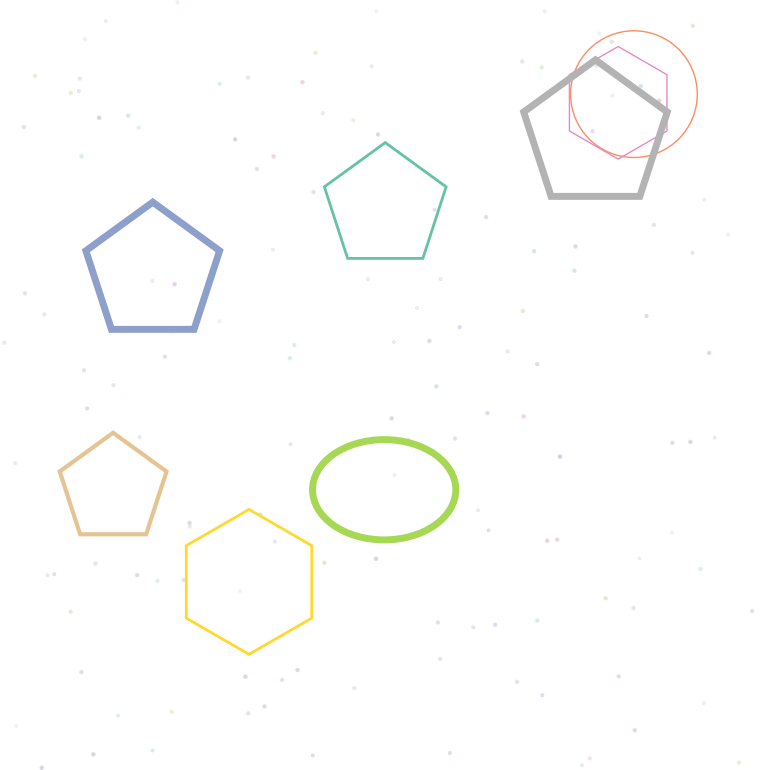[{"shape": "pentagon", "thickness": 1, "radius": 0.42, "center": [0.5, 0.732]}, {"shape": "circle", "thickness": 0.5, "radius": 0.41, "center": [0.823, 0.878]}, {"shape": "pentagon", "thickness": 2.5, "radius": 0.46, "center": [0.198, 0.646]}, {"shape": "hexagon", "thickness": 0.5, "radius": 0.37, "center": [0.803, 0.866]}, {"shape": "oval", "thickness": 2.5, "radius": 0.47, "center": [0.499, 0.364]}, {"shape": "hexagon", "thickness": 1, "radius": 0.47, "center": [0.323, 0.244]}, {"shape": "pentagon", "thickness": 1.5, "radius": 0.36, "center": [0.147, 0.365]}, {"shape": "pentagon", "thickness": 2.5, "radius": 0.49, "center": [0.773, 0.824]}]